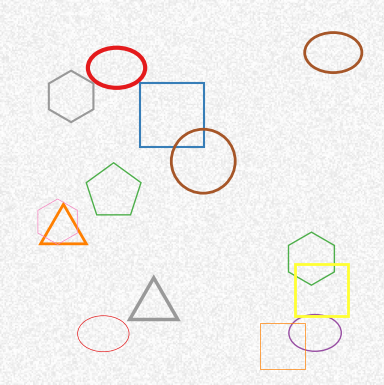[{"shape": "oval", "thickness": 3, "radius": 0.37, "center": [0.303, 0.824]}, {"shape": "oval", "thickness": 0.5, "radius": 0.33, "center": [0.268, 0.133]}, {"shape": "square", "thickness": 1.5, "radius": 0.42, "center": [0.446, 0.701]}, {"shape": "pentagon", "thickness": 1, "radius": 0.37, "center": [0.295, 0.502]}, {"shape": "hexagon", "thickness": 1, "radius": 0.34, "center": [0.809, 0.328]}, {"shape": "oval", "thickness": 1, "radius": 0.34, "center": [0.818, 0.135]}, {"shape": "square", "thickness": 0.5, "radius": 0.29, "center": [0.733, 0.101]}, {"shape": "triangle", "thickness": 2, "radius": 0.34, "center": [0.165, 0.401]}, {"shape": "square", "thickness": 2, "radius": 0.34, "center": [0.834, 0.247]}, {"shape": "oval", "thickness": 2, "radius": 0.37, "center": [0.866, 0.863]}, {"shape": "circle", "thickness": 2, "radius": 0.42, "center": [0.528, 0.581]}, {"shape": "hexagon", "thickness": 0.5, "radius": 0.3, "center": [0.15, 0.424]}, {"shape": "triangle", "thickness": 2.5, "radius": 0.36, "center": [0.399, 0.206]}, {"shape": "hexagon", "thickness": 1.5, "radius": 0.33, "center": [0.185, 0.75]}]